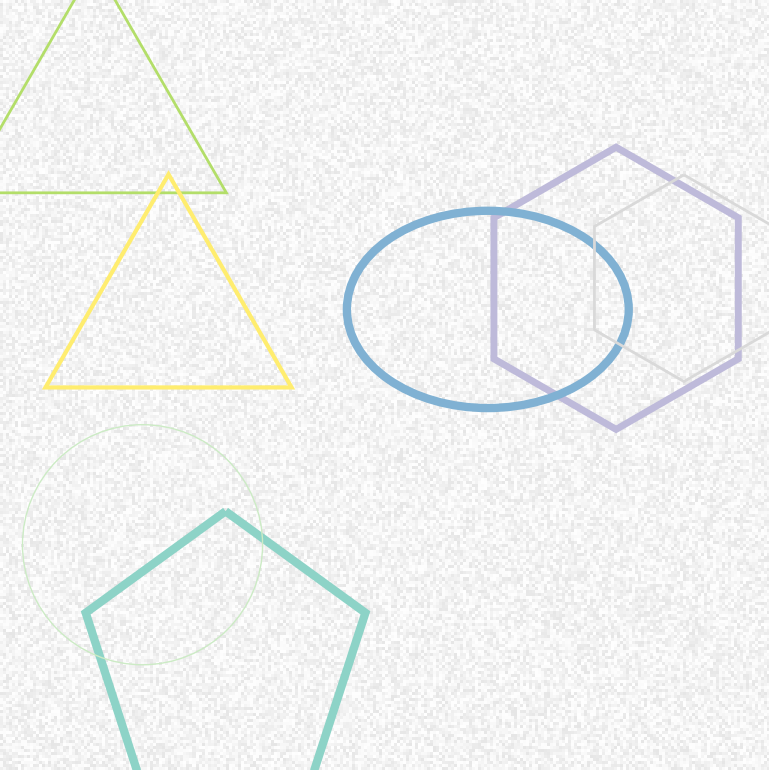[{"shape": "pentagon", "thickness": 3, "radius": 0.95, "center": [0.293, 0.145]}, {"shape": "hexagon", "thickness": 2.5, "radius": 0.92, "center": [0.8, 0.626]}, {"shape": "oval", "thickness": 3, "radius": 0.92, "center": [0.634, 0.598]}, {"shape": "triangle", "thickness": 1, "radius": 0.99, "center": [0.123, 0.848]}, {"shape": "hexagon", "thickness": 1, "radius": 0.67, "center": [0.888, 0.639]}, {"shape": "circle", "thickness": 0.5, "radius": 0.78, "center": [0.185, 0.293]}, {"shape": "triangle", "thickness": 1.5, "radius": 0.92, "center": [0.219, 0.589]}]